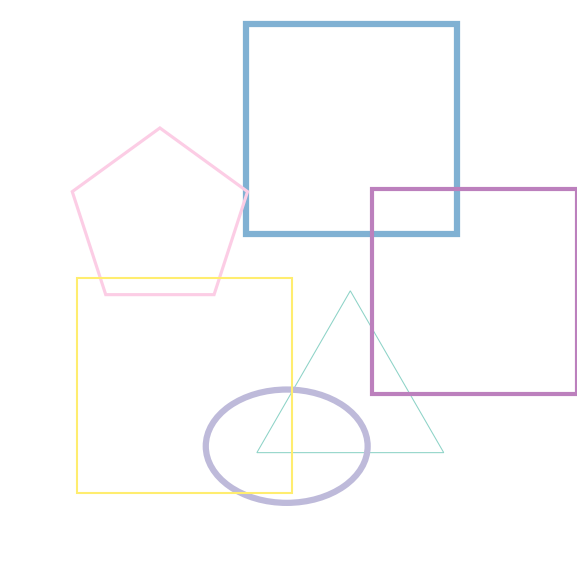[{"shape": "triangle", "thickness": 0.5, "radius": 0.93, "center": [0.607, 0.309]}, {"shape": "oval", "thickness": 3, "radius": 0.7, "center": [0.496, 0.226]}, {"shape": "square", "thickness": 3, "radius": 0.91, "center": [0.609, 0.776]}, {"shape": "pentagon", "thickness": 1.5, "radius": 0.8, "center": [0.277, 0.618]}, {"shape": "square", "thickness": 2, "radius": 0.89, "center": [0.822, 0.494]}, {"shape": "square", "thickness": 1, "radius": 0.93, "center": [0.319, 0.332]}]